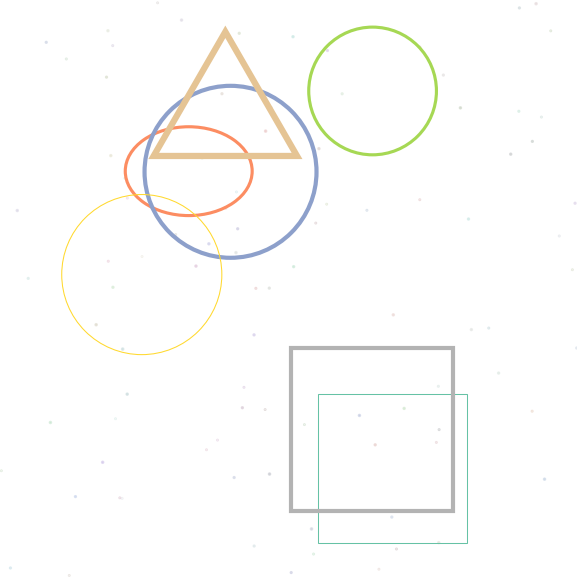[{"shape": "square", "thickness": 0.5, "radius": 0.65, "center": [0.68, 0.188]}, {"shape": "oval", "thickness": 1.5, "radius": 0.55, "center": [0.327, 0.703]}, {"shape": "circle", "thickness": 2, "radius": 0.74, "center": [0.399, 0.702]}, {"shape": "circle", "thickness": 1.5, "radius": 0.55, "center": [0.645, 0.842]}, {"shape": "circle", "thickness": 0.5, "radius": 0.69, "center": [0.246, 0.524]}, {"shape": "triangle", "thickness": 3, "radius": 0.72, "center": [0.39, 0.801]}, {"shape": "square", "thickness": 2, "radius": 0.7, "center": [0.644, 0.255]}]